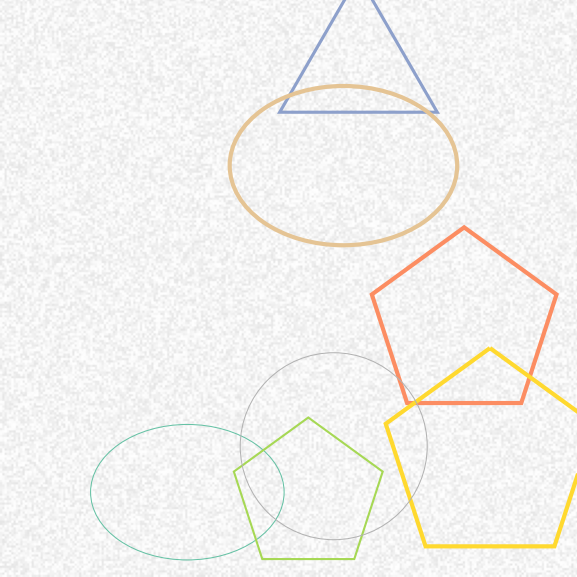[{"shape": "oval", "thickness": 0.5, "radius": 0.84, "center": [0.324, 0.147]}, {"shape": "pentagon", "thickness": 2, "radius": 0.84, "center": [0.804, 0.437]}, {"shape": "triangle", "thickness": 1.5, "radius": 0.79, "center": [0.621, 0.884]}, {"shape": "pentagon", "thickness": 1, "radius": 0.68, "center": [0.534, 0.141]}, {"shape": "pentagon", "thickness": 2, "radius": 0.95, "center": [0.848, 0.207]}, {"shape": "oval", "thickness": 2, "radius": 0.98, "center": [0.595, 0.712]}, {"shape": "circle", "thickness": 0.5, "radius": 0.81, "center": [0.578, 0.226]}]